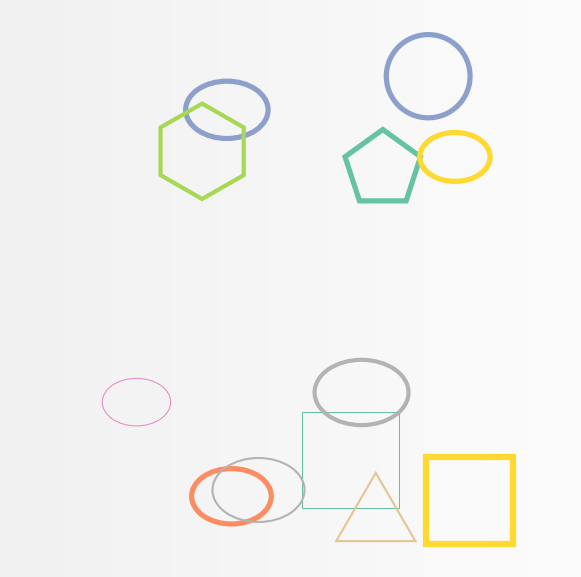[{"shape": "square", "thickness": 0.5, "radius": 0.41, "center": [0.603, 0.202]}, {"shape": "pentagon", "thickness": 2.5, "radius": 0.34, "center": [0.659, 0.707]}, {"shape": "oval", "thickness": 2.5, "radius": 0.34, "center": [0.398, 0.14]}, {"shape": "oval", "thickness": 2.5, "radius": 0.35, "center": [0.39, 0.809]}, {"shape": "circle", "thickness": 2.5, "radius": 0.36, "center": [0.737, 0.867]}, {"shape": "oval", "thickness": 0.5, "radius": 0.29, "center": [0.235, 0.303]}, {"shape": "hexagon", "thickness": 2, "radius": 0.41, "center": [0.348, 0.737]}, {"shape": "square", "thickness": 3, "radius": 0.38, "center": [0.807, 0.132]}, {"shape": "oval", "thickness": 2.5, "radius": 0.3, "center": [0.783, 0.727]}, {"shape": "triangle", "thickness": 1, "radius": 0.39, "center": [0.647, 0.102]}, {"shape": "oval", "thickness": 2, "radius": 0.4, "center": [0.622, 0.32]}, {"shape": "oval", "thickness": 1, "radius": 0.4, "center": [0.445, 0.151]}]